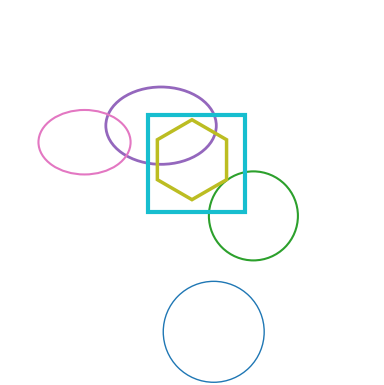[{"shape": "circle", "thickness": 1, "radius": 0.66, "center": [0.555, 0.138]}, {"shape": "circle", "thickness": 1.5, "radius": 0.58, "center": [0.658, 0.439]}, {"shape": "oval", "thickness": 2, "radius": 0.72, "center": [0.418, 0.674]}, {"shape": "oval", "thickness": 1.5, "radius": 0.6, "center": [0.22, 0.631]}, {"shape": "hexagon", "thickness": 2.5, "radius": 0.52, "center": [0.499, 0.585]}, {"shape": "square", "thickness": 3, "radius": 0.63, "center": [0.509, 0.574]}]